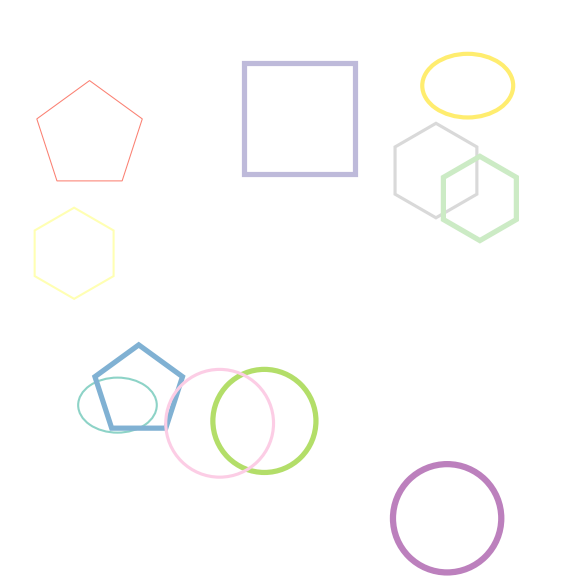[{"shape": "oval", "thickness": 1, "radius": 0.34, "center": [0.203, 0.298]}, {"shape": "hexagon", "thickness": 1, "radius": 0.39, "center": [0.128, 0.561]}, {"shape": "square", "thickness": 2.5, "radius": 0.48, "center": [0.519, 0.794]}, {"shape": "pentagon", "thickness": 0.5, "radius": 0.48, "center": [0.155, 0.764]}, {"shape": "pentagon", "thickness": 2.5, "radius": 0.4, "center": [0.24, 0.322]}, {"shape": "circle", "thickness": 2.5, "radius": 0.45, "center": [0.458, 0.27]}, {"shape": "circle", "thickness": 1.5, "radius": 0.47, "center": [0.38, 0.266]}, {"shape": "hexagon", "thickness": 1.5, "radius": 0.41, "center": [0.755, 0.704]}, {"shape": "circle", "thickness": 3, "radius": 0.47, "center": [0.774, 0.102]}, {"shape": "hexagon", "thickness": 2.5, "radius": 0.36, "center": [0.831, 0.656]}, {"shape": "oval", "thickness": 2, "radius": 0.39, "center": [0.81, 0.851]}]